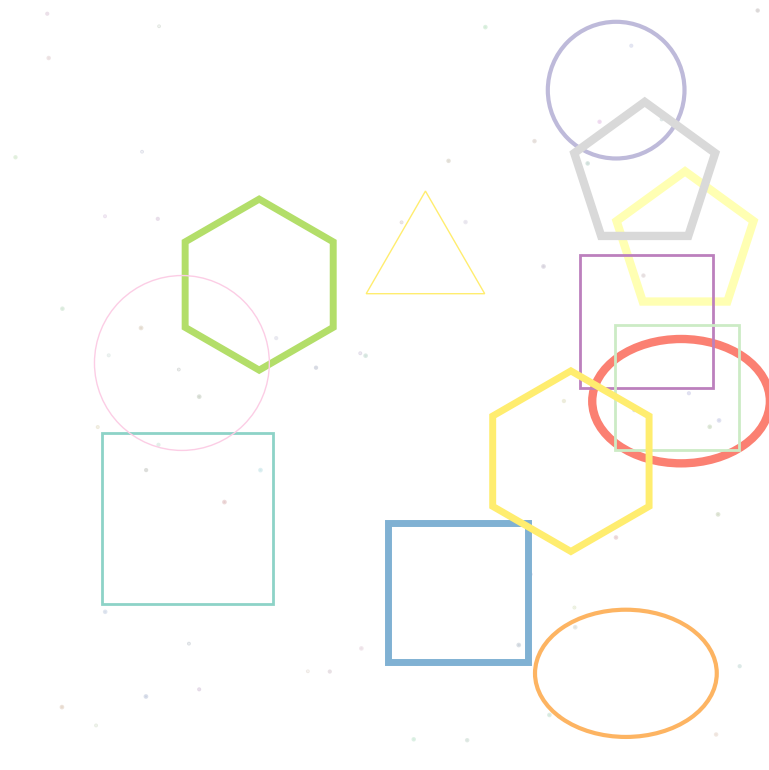[{"shape": "square", "thickness": 1, "radius": 0.56, "center": [0.244, 0.327]}, {"shape": "pentagon", "thickness": 3, "radius": 0.47, "center": [0.89, 0.684]}, {"shape": "circle", "thickness": 1.5, "radius": 0.44, "center": [0.8, 0.883]}, {"shape": "oval", "thickness": 3, "radius": 0.58, "center": [0.884, 0.479]}, {"shape": "square", "thickness": 2.5, "radius": 0.45, "center": [0.595, 0.231]}, {"shape": "oval", "thickness": 1.5, "radius": 0.59, "center": [0.813, 0.126]}, {"shape": "hexagon", "thickness": 2.5, "radius": 0.56, "center": [0.337, 0.63]}, {"shape": "circle", "thickness": 0.5, "radius": 0.57, "center": [0.236, 0.529]}, {"shape": "pentagon", "thickness": 3, "radius": 0.48, "center": [0.837, 0.771]}, {"shape": "square", "thickness": 1, "radius": 0.43, "center": [0.84, 0.583]}, {"shape": "square", "thickness": 1, "radius": 0.4, "center": [0.879, 0.497]}, {"shape": "hexagon", "thickness": 2.5, "radius": 0.59, "center": [0.741, 0.401]}, {"shape": "triangle", "thickness": 0.5, "radius": 0.44, "center": [0.553, 0.663]}]